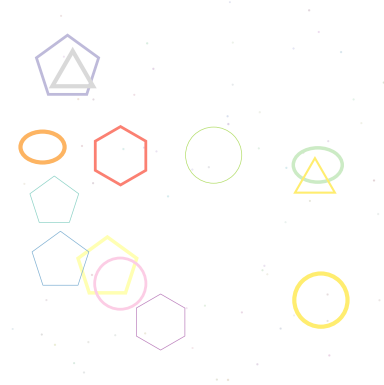[{"shape": "pentagon", "thickness": 0.5, "radius": 0.33, "center": [0.141, 0.476]}, {"shape": "pentagon", "thickness": 2.5, "radius": 0.4, "center": [0.279, 0.304]}, {"shape": "pentagon", "thickness": 2, "radius": 0.42, "center": [0.175, 0.824]}, {"shape": "hexagon", "thickness": 2, "radius": 0.38, "center": [0.313, 0.595]}, {"shape": "pentagon", "thickness": 0.5, "radius": 0.39, "center": [0.157, 0.322]}, {"shape": "oval", "thickness": 3, "radius": 0.29, "center": [0.111, 0.618]}, {"shape": "circle", "thickness": 0.5, "radius": 0.36, "center": [0.555, 0.597]}, {"shape": "circle", "thickness": 2, "radius": 0.33, "center": [0.312, 0.263]}, {"shape": "triangle", "thickness": 3, "radius": 0.31, "center": [0.189, 0.807]}, {"shape": "hexagon", "thickness": 0.5, "radius": 0.36, "center": [0.417, 0.164]}, {"shape": "oval", "thickness": 2.5, "radius": 0.32, "center": [0.825, 0.571]}, {"shape": "circle", "thickness": 3, "radius": 0.35, "center": [0.834, 0.22]}, {"shape": "triangle", "thickness": 1.5, "radius": 0.3, "center": [0.818, 0.53]}]